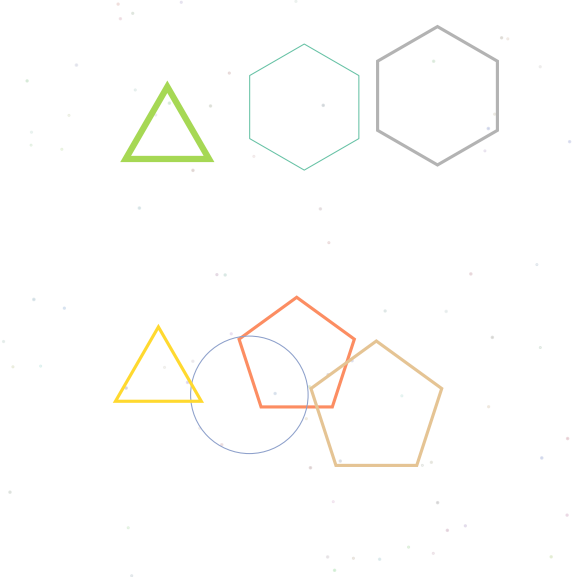[{"shape": "hexagon", "thickness": 0.5, "radius": 0.55, "center": [0.527, 0.814]}, {"shape": "pentagon", "thickness": 1.5, "radius": 0.52, "center": [0.514, 0.379]}, {"shape": "circle", "thickness": 0.5, "radius": 0.51, "center": [0.432, 0.315]}, {"shape": "triangle", "thickness": 3, "radius": 0.42, "center": [0.29, 0.766]}, {"shape": "triangle", "thickness": 1.5, "radius": 0.43, "center": [0.274, 0.347]}, {"shape": "pentagon", "thickness": 1.5, "radius": 0.6, "center": [0.652, 0.29]}, {"shape": "hexagon", "thickness": 1.5, "radius": 0.6, "center": [0.758, 0.833]}]